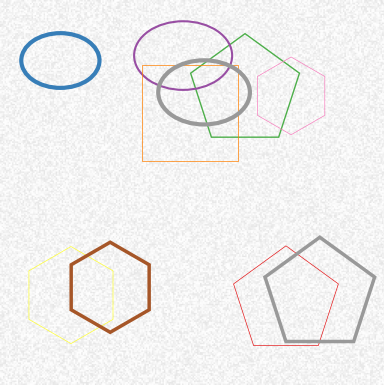[{"shape": "pentagon", "thickness": 0.5, "radius": 0.72, "center": [0.743, 0.218]}, {"shape": "oval", "thickness": 3, "radius": 0.51, "center": [0.157, 0.843]}, {"shape": "pentagon", "thickness": 1, "radius": 0.74, "center": [0.636, 0.764]}, {"shape": "oval", "thickness": 1.5, "radius": 0.64, "center": [0.476, 0.856]}, {"shape": "square", "thickness": 0.5, "radius": 0.62, "center": [0.494, 0.707]}, {"shape": "hexagon", "thickness": 0.5, "radius": 0.63, "center": [0.184, 0.234]}, {"shape": "hexagon", "thickness": 2.5, "radius": 0.58, "center": [0.286, 0.254]}, {"shape": "hexagon", "thickness": 0.5, "radius": 0.5, "center": [0.756, 0.751]}, {"shape": "oval", "thickness": 3, "radius": 0.6, "center": [0.53, 0.76]}, {"shape": "pentagon", "thickness": 2.5, "radius": 0.75, "center": [0.831, 0.234]}]